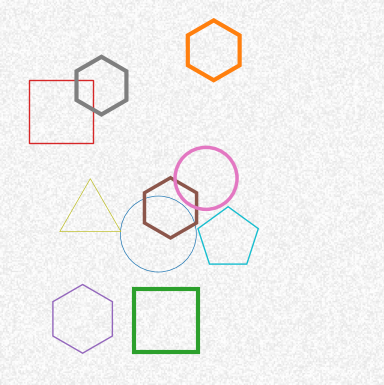[{"shape": "circle", "thickness": 0.5, "radius": 0.49, "center": [0.411, 0.392]}, {"shape": "hexagon", "thickness": 3, "radius": 0.39, "center": [0.555, 0.869]}, {"shape": "square", "thickness": 3, "radius": 0.41, "center": [0.432, 0.167]}, {"shape": "square", "thickness": 1, "radius": 0.41, "center": [0.159, 0.711]}, {"shape": "hexagon", "thickness": 1, "radius": 0.45, "center": [0.215, 0.172]}, {"shape": "hexagon", "thickness": 2.5, "radius": 0.39, "center": [0.443, 0.46]}, {"shape": "circle", "thickness": 2.5, "radius": 0.4, "center": [0.535, 0.537]}, {"shape": "hexagon", "thickness": 3, "radius": 0.37, "center": [0.264, 0.778]}, {"shape": "triangle", "thickness": 0.5, "radius": 0.46, "center": [0.235, 0.444]}, {"shape": "pentagon", "thickness": 1, "radius": 0.41, "center": [0.593, 0.381]}]